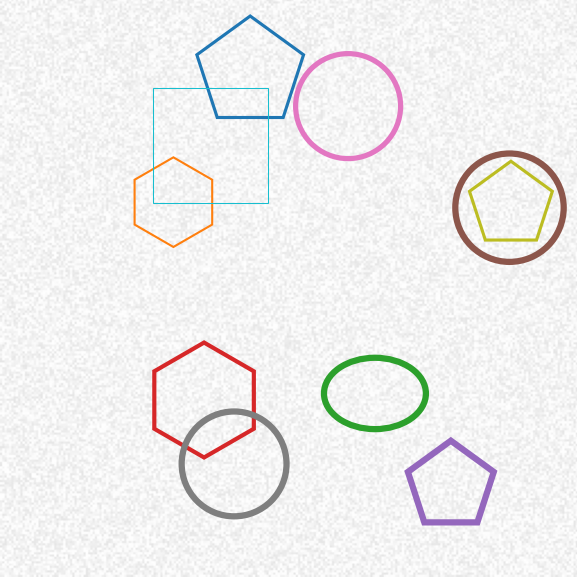[{"shape": "pentagon", "thickness": 1.5, "radius": 0.49, "center": [0.433, 0.874]}, {"shape": "hexagon", "thickness": 1, "radius": 0.39, "center": [0.3, 0.649]}, {"shape": "oval", "thickness": 3, "radius": 0.44, "center": [0.649, 0.318]}, {"shape": "hexagon", "thickness": 2, "radius": 0.5, "center": [0.353, 0.306]}, {"shape": "pentagon", "thickness": 3, "radius": 0.39, "center": [0.781, 0.158]}, {"shape": "circle", "thickness": 3, "radius": 0.47, "center": [0.882, 0.639]}, {"shape": "circle", "thickness": 2.5, "radius": 0.45, "center": [0.603, 0.815]}, {"shape": "circle", "thickness": 3, "radius": 0.45, "center": [0.405, 0.196]}, {"shape": "pentagon", "thickness": 1.5, "radius": 0.38, "center": [0.885, 0.645]}, {"shape": "square", "thickness": 0.5, "radius": 0.5, "center": [0.365, 0.747]}]